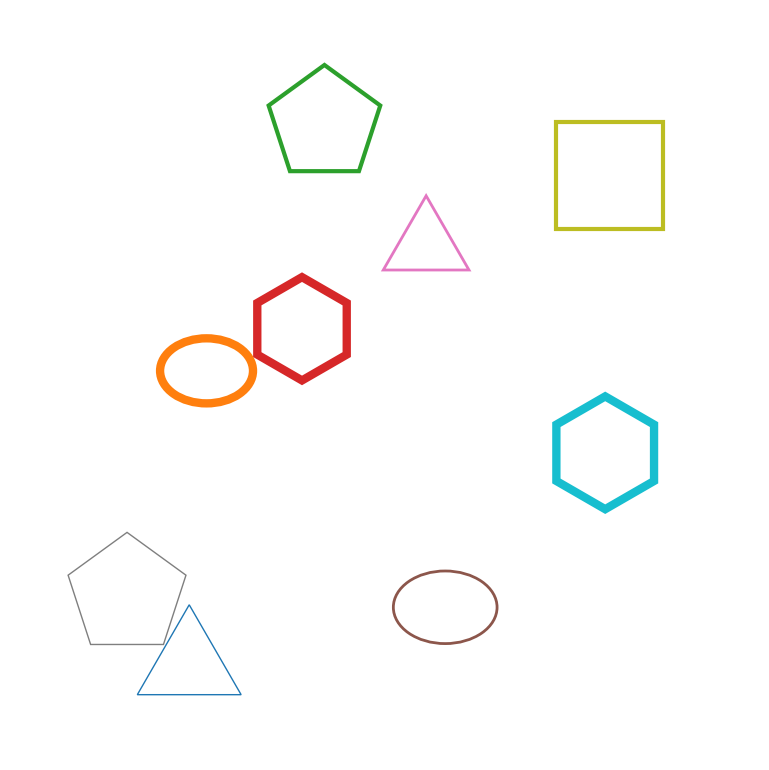[{"shape": "triangle", "thickness": 0.5, "radius": 0.39, "center": [0.246, 0.137]}, {"shape": "oval", "thickness": 3, "radius": 0.3, "center": [0.268, 0.518]}, {"shape": "pentagon", "thickness": 1.5, "radius": 0.38, "center": [0.421, 0.839]}, {"shape": "hexagon", "thickness": 3, "radius": 0.34, "center": [0.392, 0.573]}, {"shape": "oval", "thickness": 1, "radius": 0.34, "center": [0.578, 0.211]}, {"shape": "triangle", "thickness": 1, "radius": 0.32, "center": [0.553, 0.681]}, {"shape": "pentagon", "thickness": 0.5, "radius": 0.4, "center": [0.165, 0.228]}, {"shape": "square", "thickness": 1.5, "radius": 0.35, "center": [0.791, 0.772]}, {"shape": "hexagon", "thickness": 3, "radius": 0.37, "center": [0.786, 0.412]}]